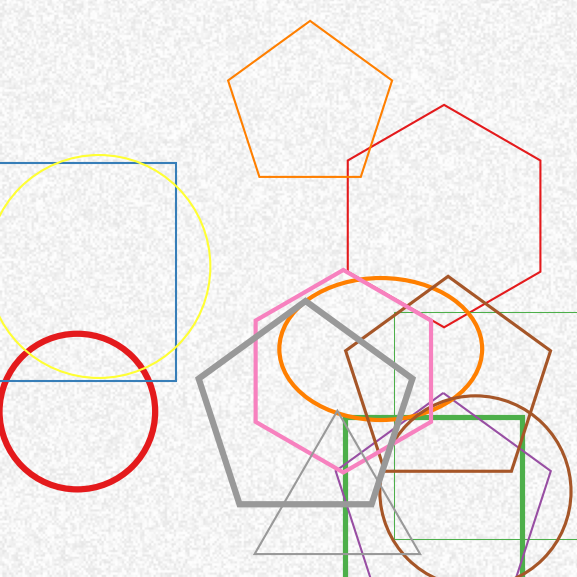[{"shape": "circle", "thickness": 3, "radius": 0.67, "center": [0.134, 0.286]}, {"shape": "hexagon", "thickness": 1, "radius": 0.96, "center": [0.769, 0.625]}, {"shape": "square", "thickness": 1, "radius": 0.94, "center": [0.116, 0.528]}, {"shape": "square", "thickness": 2.5, "radius": 0.77, "center": [0.751, 0.123]}, {"shape": "square", "thickness": 0.5, "radius": 0.98, "center": [0.88, 0.262]}, {"shape": "pentagon", "thickness": 1, "radius": 0.98, "center": [0.768, 0.123]}, {"shape": "oval", "thickness": 2, "radius": 0.88, "center": [0.659, 0.395]}, {"shape": "pentagon", "thickness": 1, "radius": 0.75, "center": [0.537, 0.814]}, {"shape": "circle", "thickness": 1, "radius": 0.97, "center": [0.171, 0.538]}, {"shape": "pentagon", "thickness": 1.5, "radius": 0.93, "center": [0.776, 0.334]}, {"shape": "circle", "thickness": 1.5, "radius": 0.83, "center": [0.823, 0.148]}, {"shape": "hexagon", "thickness": 2, "radius": 0.88, "center": [0.595, 0.356]}, {"shape": "pentagon", "thickness": 3, "radius": 0.97, "center": [0.529, 0.283]}, {"shape": "triangle", "thickness": 1, "radius": 0.83, "center": [0.584, 0.122]}]